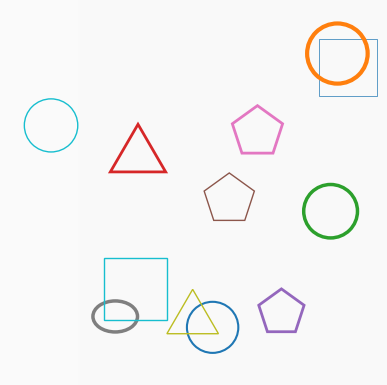[{"shape": "square", "thickness": 0.5, "radius": 0.37, "center": [0.898, 0.825]}, {"shape": "circle", "thickness": 1.5, "radius": 0.33, "center": [0.549, 0.15]}, {"shape": "circle", "thickness": 3, "radius": 0.39, "center": [0.871, 0.861]}, {"shape": "circle", "thickness": 2.5, "radius": 0.35, "center": [0.853, 0.451]}, {"shape": "triangle", "thickness": 2, "radius": 0.41, "center": [0.356, 0.595]}, {"shape": "pentagon", "thickness": 2, "radius": 0.31, "center": [0.726, 0.188]}, {"shape": "pentagon", "thickness": 1, "radius": 0.34, "center": [0.592, 0.483]}, {"shape": "pentagon", "thickness": 2, "radius": 0.34, "center": [0.664, 0.657]}, {"shape": "oval", "thickness": 2.5, "radius": 0.29, "center": [0.297, 0.178]}, {"shape": "triangle", "thickness": 1, "radius": 0.38, "center": [0.497, 0.172]}, {"shape": "circle", "thickness": 1, "radius": 0.34, "center": [0.132, 0.674]}, {"shape": "square", "thickness": 1, "radius": 0.4, "center": [0.35, 0.25]}]